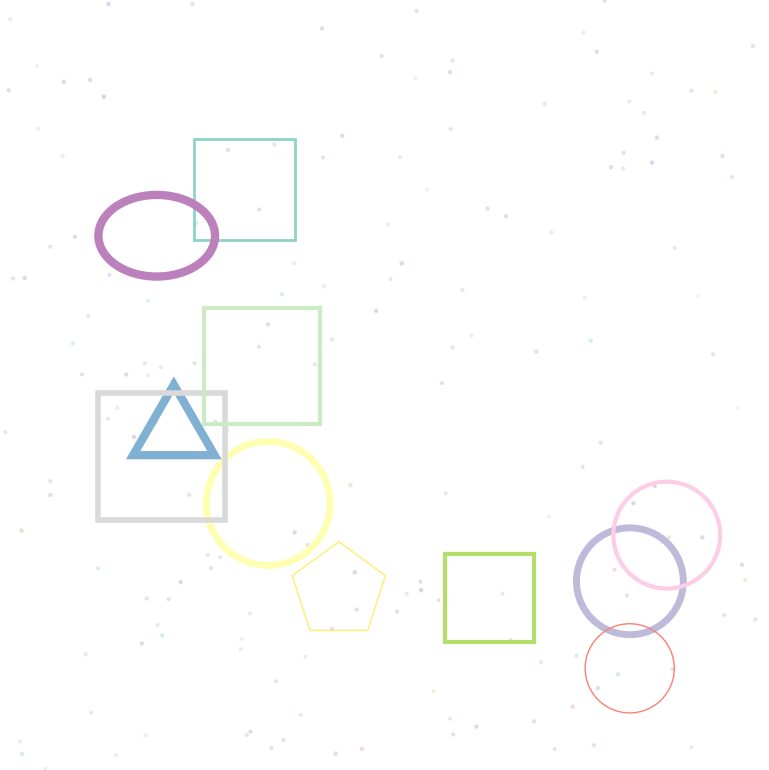[{"shape": "square", "thickness": 1, "radius": 0.33, "center": [0.317, 0.754]}, {"shape": "circle", "thickness": 2.5, "radius": 0.4, "center": [0.348, 0.346]}, {"shape": "circle", "thickness": 2.5, "radius": 0.35, "center": [0.818, 0.245]}, {"shape": "circle", "thickness": 0.5, "radius": 0.29, "center": [0.818, 0.132]}, {"shape": "triangle", "thickness": 3, "radius": 0.3, "center": [0.226, 0.439]}, {"shape": "square", "thickness": 1.5, "radius": 0.29, "center": [0.636, 0.223]}, {"shape": "circle", "thickness": 1.5, "radius": 0.35, "center": [0.866, 0.305]}, {"shape": "square", "thickness": 2, "radius": 0.41, "center": [0.21, 0.407]}, {"shape": "oval", "thickness": 3, "radius": 0.38, "center": [0.204, 0.694]}, {"shape": "square", "thickness": 1.5, "radius": 0.38, "center": [0.341, 0.525]}, {"shape": "pentagon", "thickness": 0.5, "radius": 0.32, "center": [0.44, 0.233]}]